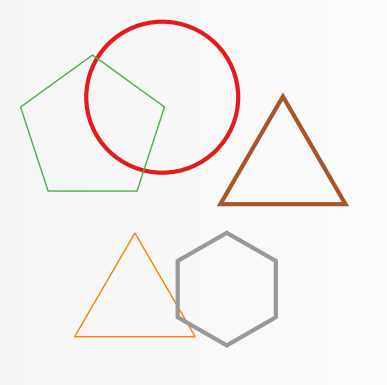[{"shape": "circle", "thickness": 3, "radius": 0.98, "center": [0.419, 0.748]}, {"shape": "pentagon", "thickness": 1, "radius": 0.98, "center": [0.239, 0.662]}, {"shape": "triangle", "thickness": 1, "radius": 0.9, "center": [0.348, 0.215]}, {"shape": "triangle", "thickness": 3, "radius": 0.93, "center": [0.73, 0.563]}, {"shape": "hexagon", "thickness": 3, "radius": 0.73, "center": [0.585, 0.249]}]